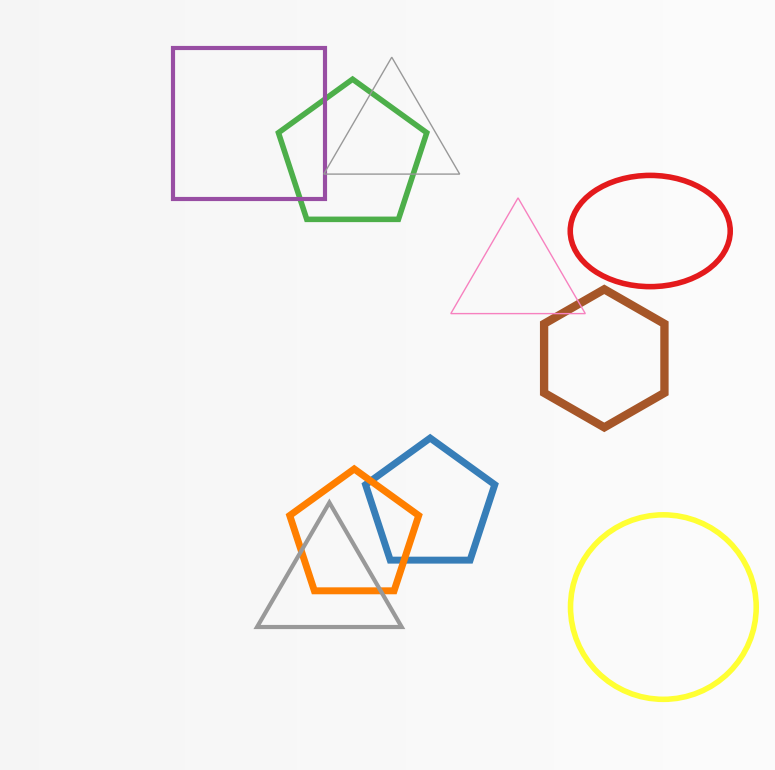[{"shape": "oval", "thickness": 2, "radius": 0.52, "center": [0.839, 0.7]}, {"shape": "pentagon", "thickness": 2.5, "radius": 0.44, "center": [0.555, 0.343]}, {"shape": "pentagon", "thickness": 2, "radius": 0.5, "center": [0.455, 0.797]}, {"shape": "square", "thickness": 1.5, "radius": 0.49, "center": [0.322, 0.84]}, {"shape": "pentagon", "thickness": 2.5, "radius": 0.44, "center": [0.457, 0.303]}, {"shape": "circle", "thickness": 2, "radius": 0.6, "center": [0.856, 0.212]}, {"shape": "hexagon", "thickness": 3, "radius": 0.45, "center": [0.78, 0.535]}, {"shape": "triangle", "thickness": 0.5, "radius": 0.5, "center": [0.668, 0.643]}, {"shape": "triangle", "thickness": 0.5, "radius": 0.51, "center": [0.505, 0.825]}, {"shape": "triangle", "thickness": 1.5, "radius": 0.54, "center": [0.425, 0.24]}]